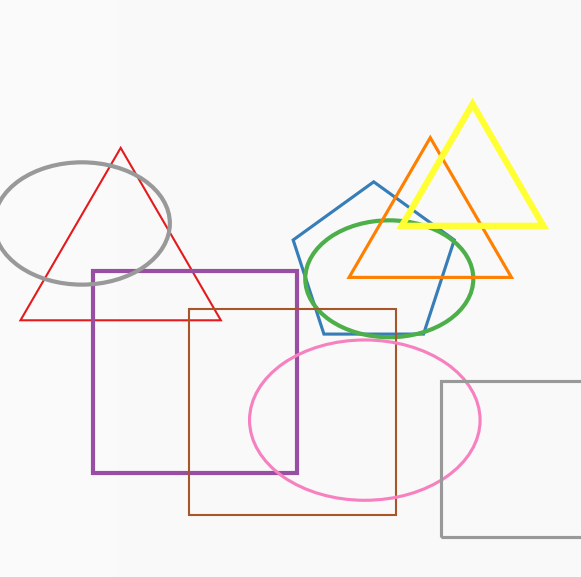[{"shape": "triangle", "thickness": 1, "radius": 1.0, "center": [0.208, 0.544]}, {"shape": "pentagon", "thickness": 1.5, "radius": 0.73, "center": [0.643, 0.539]}, {"shape": "oval", "thickness": 2, "radius": 0.72, "center": [0.67, 0.516]}, {"shape": "square", "thickness": 2, "radius": 0.87, "center": [0.335, 0.355]}, {"shape": "triangle", "thickness": 1.5, "radius": 0.81, "center": [0.74, 0.599]}, {"shape": "triangle", "thickness": 3, "radius": 0.7, "center": [0.813, 0.678]}, {"shape": "square", "thickness": 1, "radius": 0.89, "center": [0.503, 0.286]}, {"shape": "oval", "thickness": 1.5, "radius": 0.99, "center": [0.628, 0.272]}, {"shape": "oval", "thickness": 2, "radius": 0.76, "center": [0.141, 0.612]}, {"shape": "square", "thickness": 1.5, "radius": 0.68, "center": [0.895, 0.205]}]